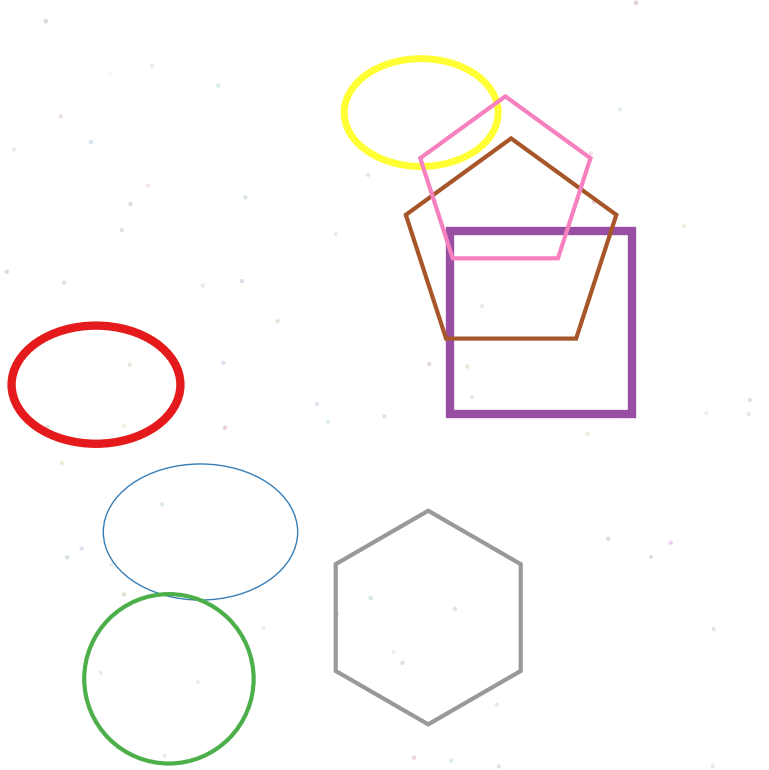[{"shape": "oval", "thickness": 3, "radius": 0.55, "center": [0.125, 0.5]}, {"shape": "oval", "thickness": 0.5, "radius": 0.63, "center": [0.26, 0.309]}, {"shape": "circle", "thickness": 1.5, "radius": 0.55, "center": [0.219, 0.118]}, {"shape": "square", "thickness": 3, "radius": 0.59, "center": [0.703, 0.581]}, {"shape": "oval", "thickness": 2.5, "radius": 0.5, "center": [0.547, 0.854]}, {"shape": "pentagon", "thickness": 1.5, "radius": 0.72, "center": [0.664, 0.677]}, {"shape": "pentagon", "thickness": 1.5, "radius": 0.58, "center": [0.656, 0.759]}, {"shape": "hexagon", "thickness": 1.5, "radius": 0.69, "center": [0.556, 0.198]}]